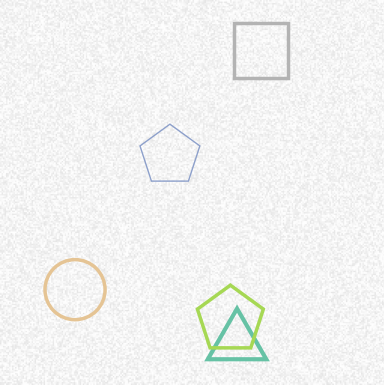[{"shape": "triangle", "thickness": 3, "radius": 0.44, "center": [0.616, 0.111]}, {"shape": "pentagon", "thickness": 1, "radius": 0.41, "center": [0.441, 0.596]}, {"shape": "pentagon", "thickness": 2.5, "radius": 0.45, "center": [0.598, 0.169]}, {"shape": "circle", "thickness": 2.5, "radius": 0.39, "center": [0.195, 0.248]}, {"shape": "square", "thickness": 2.5, "radius": 0.36, "center": [0.678, 0.87]}]